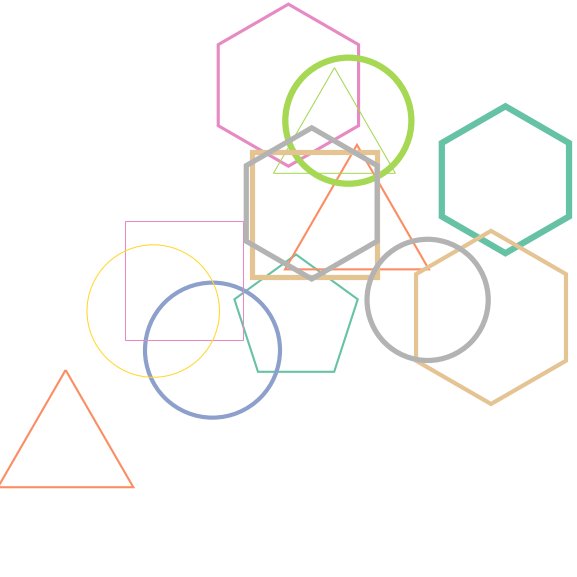[{"shape": "hexagon", "thickness": 3, "radius": 0.64, "center": [0.875, 0.688]}, {"shape": "pentagon", "thickness": 1, "radius": 0.56, "center": [0.513, 0.446]}, {"shape": "triangle", "thickness": 1, "radius": 0.72, "center": [0.618, 0.605]}, {"shape": "triangle", "thickness": 1, "radius": 0.68, "center": [0.114, 0.223]}, {"shape": "circle", "thickness": 2, "radius": 0.58, "center": [0.368, 0.393]}, {"shape": "square", "thickness": 0.5, "radius": 0.51, "center": [0.319, 0.513]}, {"shape": "hexagon", "thickness": 1.5, "radius": 0.7, "center": [0.499, 0.852]}, {"shape": "triangle", "thickness": 0.5, "radius": 0.61, "center": [0.579, 0.76]}, {"shape": "circle", "thickness": 3, "radius": 0.55, "center": [0.603, 0.79]}, {"shape": "circle", "thickness": 0.5, "radius": 0.57, "center": [0.265, 0.461]}, {"shape": "hexagon", "thickness": 2, "radius": 0.75, "center": [0.85, 0.449]}, {"shape": "square", "thickness": 2.5, "radius": 0.54, "center": [0.544, 0.628]}, {"shape": "circle", "thickness": 2.5, "radius": 0.52, "center": [0.74, 0.48]}, {"shape": "hexagon", "thickness": 2.5, "radius": 0.65, "center": [0.54, 0.647]}]